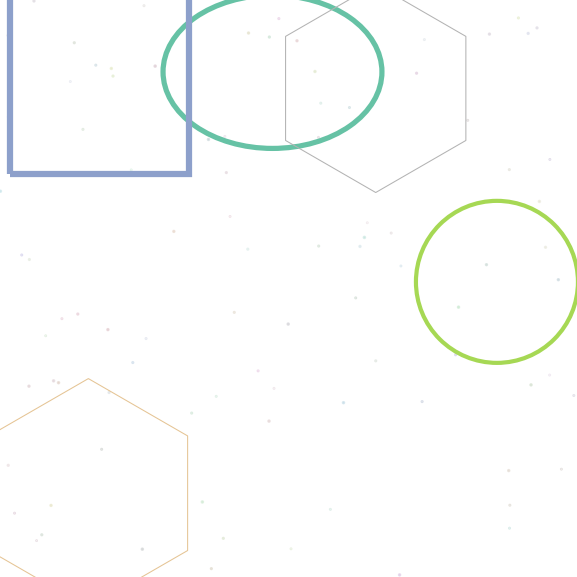[{"shape": "oval", "thickness": 2.5, "radius": 0.95, "center": [0.472, 0.875]}, {"shape": "square", "thickness": 3, "radius": 0.77, "center": [0.173, 0.853]}, {"shape": "circle", "thickness": 2, "radius": 0.7, "center": [0.861, 0.511]}, {"shape": "hexagon", "thickness": 0.5, "radius": 0.99, "center": [0.153, 0.145]}, {"shape": "hexagon", "thickness": 0.5, "radius": 0.9, "center": [0.651, 0.846]}]